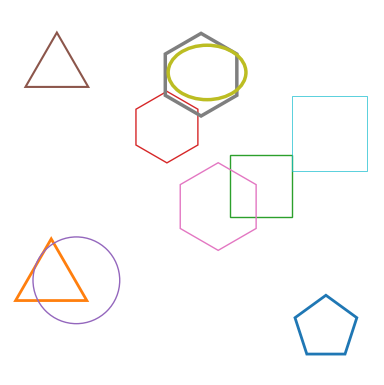[{"shape": "pentagon", "thickness": 2, "radius": 0.42, "center": [0.847, 0.149]}, {"shape": "triangle", "thickness": 2, "radius": 0.53, "center": [0.133, 0.273]}, {"shape": "square", "thickness": 1, "radius": 0.4, "center": [0.677, 0.517]}, {"shape": "hexagon", "thickness": 1, "radius": 0.46, "center": [0.434, 0.67]}, {"shape": "circle", "thickness": 1, "radius": 0.56, "center": [0.198, 0.272]}, {"shape": "triangle", "thickness": 1.5, "radius": 0.47, "center": [0.148, 0.821]}, {"shape": "hexagon", "thickness": 1, "radius": 0.57, "center": [0.567, 0.464]}, {"shape": "hexagon", "thickness": 2.5, "radius": 0.54, "center": [0.522, 0.806]}, {"shape": "oval", "thickness": 2.5, "radius": 0.51, "center": [0.538, 0.812]}, {"shape": "square", "thickness": 0.5, "radius": 0.49, "center": [0.855, 0.654]}]